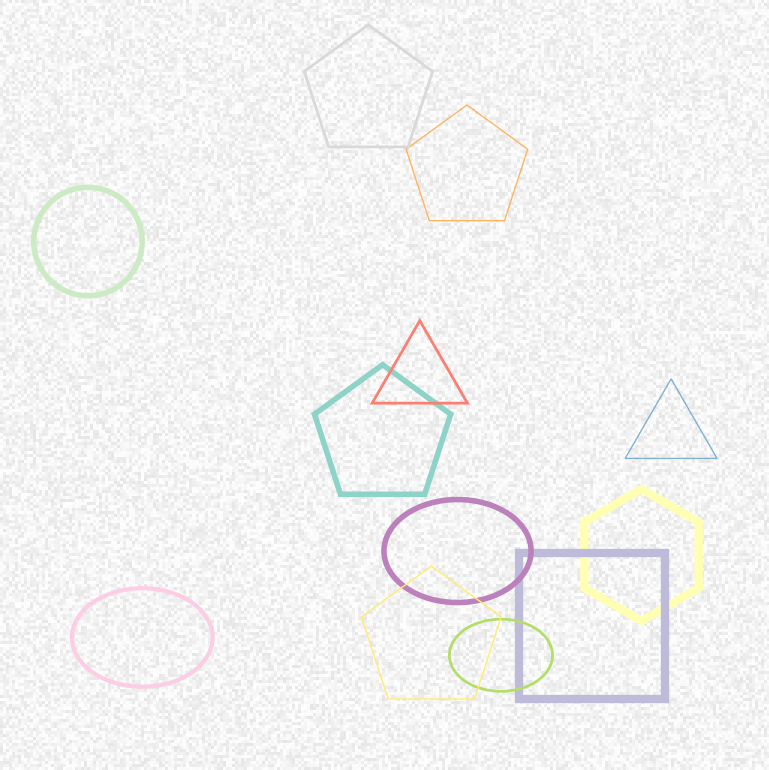[{"shape": "pentagon", "thickness": 2, "radius": 0.47, "center": [0.497, 0.433]}, {"shape": "hexagon", "thickness": 3, "radius": 0.43, "center": [0.833, 0.279]}, {"shape": "square", "thickness": 3, "radius": 0.48, "center": [0.769, 0.187]}, {"shape": "triangle", "thickness": 1, "radius": 0.36, "center": [0.545, 0.512]}, {"shape": "triangle", "thickness": 0.5, "radius": 0.34, "center": [0.872, 0.439]}, {"shape": "pentagon", "thickness": 0.5, "radius": 0.42, "center": [0.606, 0.781]}, {"shape": "oval", "thickness": 1, "radius": 0.33, "center": [0.651, 0.149]}, {"shape": "oval", "thickness": 1.5, "radius": 0.46, "center": [0.185, 0.172]}, {"shape": "pentagon", "thickness": 1, "radius": 0.44, "center": [0.478, 0.88]}, {"shape": "oval", "thickness": 2, "radius": 0.48, "center": [0.594, 0.284]}, {"shape": "circle", "thickness": 2, "radius": 0.35, "center": [0.114, 0.686]}, {"shape": "pentagon", "thickness": 0.5, "radius": 0.48, "center": [0.56, 0.169]}]